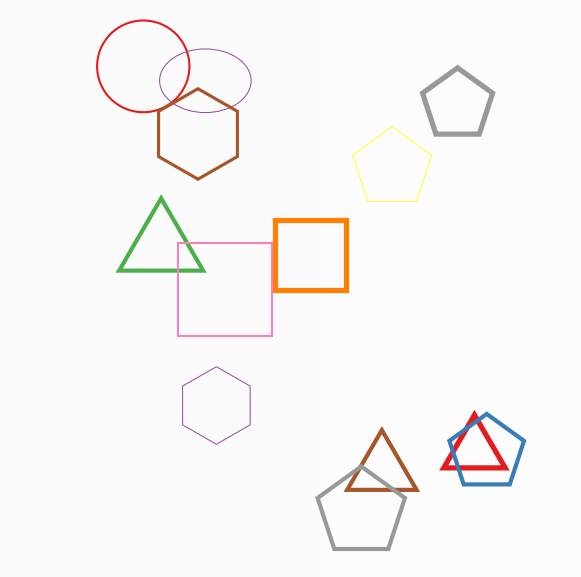[{"shape": "circle", "thickness": 1, "radius": 0.4, "center": [0.246, 0.884]}, {"shape": "triangle", "thickness": 2.5, "radius": 0.31, "center": [0.816, 0.219]}, {"shape": "pentagon", "thickness": 2, "radius": 0.34, "center": [0.837, 0.215]}, {"shape": "triangle", "thickness": 2, "radius": 0.42, "center": [0.277, 0.572]}, {"shape": "oval", "thickness": 0.5, "radius": 0.39, "center": [0.353, 0.859]}, {"shape": "hexagon", "thickness": 0.5, "radius": 0.34, "center": [0.372, 0.297]}, {"shape": "square", "thickness": 2.5, "radius": 0.3, "center": [0.534, 0.558]}, {"shape": "pentagon", "thickness": 0.5, "radius": 0.36, "center": [0.675, 0.708]}, {"shape": "hexagon", "thickness": 1.5, "radius": 0.39, "center": [0.341, 0.767]}, {"shape": "triangle", "thickness": 2, "radius": 0.34, "center": [0.657, 0.185]}, {"shape": "square", "thickness": 1, "radius": 0.41, "center": [0.387, 0.498]}, {"shape": "pentagon", "thickness": 2, "radius": 0.4, "center": [0.622, 0.112]}, {"shape": "pentagon", "thickness": 2.5, "radius": 0.32, "center": [0.787, 0.818]}]